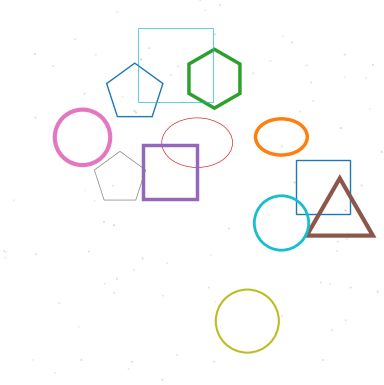[{"shape": "square", "thickness": 1, "radius": 0.35, "center": [0.838, 0.514]}, {"shape": "pentagon", "thickness": 1, "radius": 0.38, "center": [0.35, 0.759]}, {"shape": "oval", "thickness": 2.5, "radius": 0.34, "center": [0.731, 0.644]}, {"shape": "hexagon", "thickness": 2.5, "radius": 0.38, "center": [0.557, 0.796]}, {"shape": "oval", "thickness": 0.5, "radius": 0.46, "center": [0.512, 0.629]}, {"shape": "square", "thickness": 2.5, "radius": 0.35, "center": [0.443, 0.554]}, {"shape": "triangle", "thickness": 3, "radius": 0.5, "center": [0.883, 0.438]}, {"shape": "circle", "thickness": 3, "radius": 0.36, "center": [0.214, 0.643]}, {"shape": "pentagon", "thickness": 0.5, "radius": 0.35, "center": [0.312, 0.537]}, {"shape": "circle", "thickness": 1.5, "radius": 0.41, "center": [0.642, 0.166]}, {"shape": "square", "thickness": 0.5, "radius": 0.49, "center": [0.457, 0.831]}, {"shape": "circle", "thickness": 2, "radius": 0.35, "center": [0.731, 0.421]}]